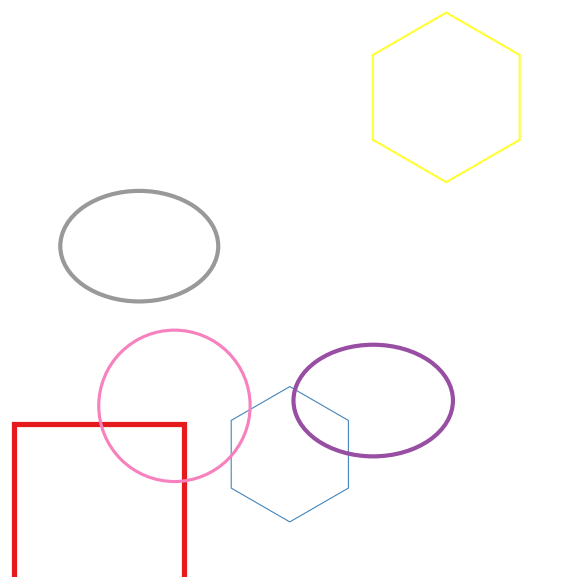[{"shape": "square", "thickness": 2.5, "radius": 0.73, "center": [0.172, 0.118]}, {"shape": "hexagon", "thickness": 0.5, "radius": 0.59, "center": [0.502, 0.213]}, {"shape": "oval", "thickness": 2, "radius": 0.69, "center": [0.646, 0.306]}, {"shape": "hexagon", "thickness": 1, "radius": 0.73, "center": [0.773, 0.831]}, {"shape": "circle", "thickness": 1.5, "radius": 0.66, "center": [0.302, 0.296]}, {"shape": "oval", "thickness": 2, "radius": 0.68, "center": [0.241, 0.573]}]